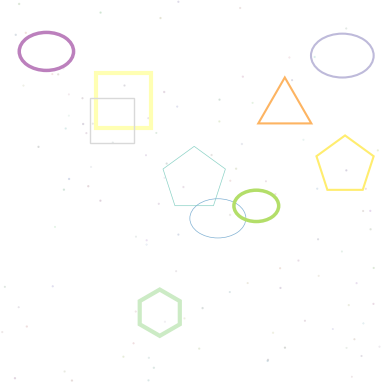[{"shape": "pentagon", "thickness": 0.5, "radius": 0.43, "center": [0.504, 0.535]}, {"shape": "square", "thickness": 3, "radius": 0.36, "center": [0.321, 0.74]}, {"shape": "oval", "thickness": 1.5, "radius": 0.41, "center": [0.889, 0.856]}, {"shape": "oval", "thickness": 0.5, "radius": 0.36, "center": [0.566, 0.433]}, {"shape": "triangle", "thickness": 1.5, "radius": 0.4, "center": [0.74, 0.719]}, {"shape": "oval", "thickness": 2.5, "radius": 0.29, "center": [0.666, 0.465]}, {"shape": "square", "thickness": 1, "radius": 0.29, "center": [0.291, 0.687]}, {"shape": "oval", "thickness": 2.5, "radius": 0.35, "center": [0.121, 0.866]}, {"shape": "hexagon", "thickness": 3, "radius": 0.3, "center": [0.415, 0.188]}, {"shape": "pentagon", "thickness": 1.5, "radius": 0.39, "center": [0.896, 0.57]}]